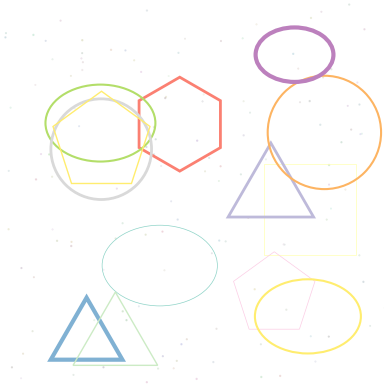[{"shape": "oval", "thickness": 0.5, "radius": 0.75, "center": [0.415, 0.31]}, {"shape": "square", "thickness": 0.5, "radius": 0.59, "center": [0.805, 0.457]}, {"shape": "triangle", "thickness": 2, "radius": 0.64, "center": [0.704, 0.5]}, {"shape": "hexagon", "thickness": 2, "radius": 0.61, "center": [0.467, 0.678]}, {"shape": "triangle", "thickness": 3, "radius": 0.54, "center": [0.225, 0.119]}, {"shape": "circle", "thickness": 1.5, "radius": 0.74, "center": [0.843, 0.656]}, {"shape": "oval", "thickness": 1.5, "radius": 0.71, "center": [0.261, 0.68]}, {"shape": "pentagon", "thickness": 0.5, "radius": 0.56, "center": [0.712, 0.235]}, {"shape": "circle", "thickness": 2, "radius": 0.65, "center": [0.263, 0.613]}, {"shape": "oval", "thickness": 3, "radius": 0.51, "center": [0.765, 0.858]}, {"shape": "triangle", "thickness": 1, "radius": 0.63, "center": [0.3, 0.114]}, {"shape": "oval", "thickness": 1.5, "radius": 0.69, "center": [0.8, 0.178]}, {"shape": "pentagon", "thickness": 1, "radius": 0.66, "center": [0.264, 0.631]}]